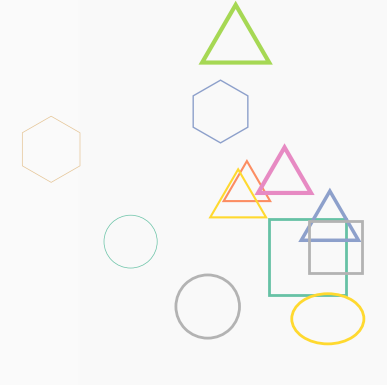[{"shape": "square", "thickness": 2, "radius": 0.49, "center": [0.794, 0.333]}, {"shape": "circle", "thickness": 0.5, "radius": 0.34, "center": [0.337, 0.372]}, {"shape": "triangle", "thickness": 1.5, "radius": 0.35, "center": [0.637, 0.512]}, {"shape": "triangle", "thickness": 2.5, "radius": 0.43, "center": [0.851, 0.419]}, {"shape": "hexagon", "thickness": 1, "radius": 0.41, "center": [0.569, 0.71]}, {"shape": "triangle", "thickness": 3, "radius": 0.39, "center": [0.734, 0.538]}, {"shape": "triangle", "thickness": 3, "radius": 0.5, "center": [0.608, 0.887]}, {"shape": "oval", "thickness": 2, "radius": 0.47, "center": [0.846, 0.172]}, {"shape": "triangle", "thickness": 1.5, "radius": 0.42, "center": [0.615, 0.477]}, {"shape": "hexagon", "thickness": 0.5, "radius": 0.43, "center": [0.132, 0.612]}, {"shape": "circle", "thickness": 2, "radius": 0.41, "center": [0.536, 0.204]}, {"shape": "square", "thickness": 2, "radius": 0.34, "center": [0.866, 0.359]}]